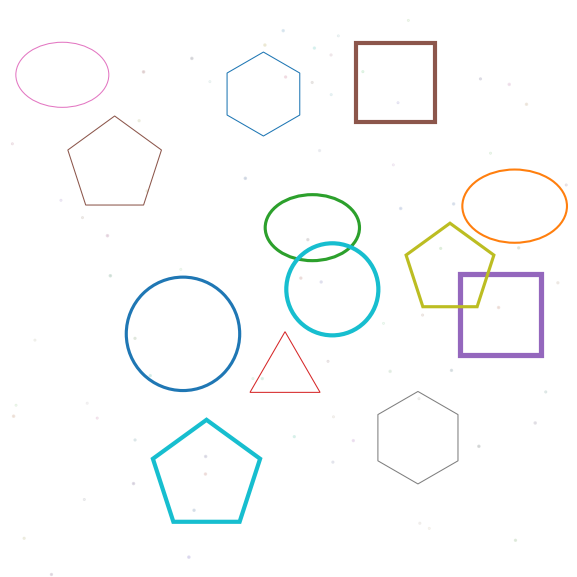[{"shape": "hexagon", "thickness": 0.5, "radius": 0.36, "center": [0.456, 0.836]}, {"shape": "circle", "thickness": 1.5, "radius": 0.49, "center": [0.317, 0.421]}, {"shape": "oval", "thickness": 1, "radius": 0.45, "center": [0.891, 0.642]}, {"shape": "oval", "thickness": 1.5, "radius": 0.41, "center": [0.541, 0.605]}, {"shape": "triangle", "thickness": 0.5, "radius": 0.35, "center": [0.494, 0.355]}, {"shape": "square", "thickness": 2.5, "radius": 0.35, "center": [0.867, 0.455]}, {"shape": "square", "thickness": 2, "radius": 0.34, "center": [0.685, 0.856]}, {"shape": "pentagon", "thickness": 0.5, "radius": 0.43, "center": [0.199, 0.713]}, {"shape": "oval", "thickness": 0.5, "radius": 0.4, "center": [0.108, 0.87]}, {"shape": "hexagon", "thickness": 0.5, "radius": 0.4, "center": [0.724, 0.241]}, {"shape": "pentagon", "thickness": 1.5, "radius": 0.4, "center": [0.779, 0.533]}, {"shape": "circle", "thickness": 2, "radius": 0.4, "center": [0.575, 0.498]}, {"shape": "pentagon", "thickness": 2, "radius": 0.49, "center": [0.358, 0.175]}]